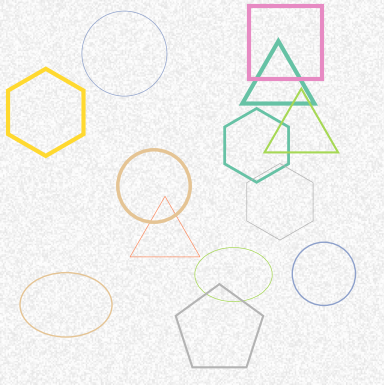[{"shape": "hexagon", "thickness": 2, "radius": 0.48, "center": [0.667, 0.622]}, {"shape": "triangle", "thickness": 3, "radius": 0.54, "center": [0.723, 0.785]}, {"shape": "triangle", "thickness": 0.5, "radius": 0.52, "center": [0.429, 0.385]}, {"shape": "circle", "thickness": 1, "radius": 0.41, "center": [0.841, 0.289]}, {"shape": "circle", "thickness": 0.5, "radius": 0.55, "center": [0.323, 0.861]}, {"shape": "square", "thickness": 3, "radius": 0.47, "center": [0.742, 0.89]}, {"shape": "oval", "thickness": 0.5, "radius": 0.5, "center": [0.607, 0.287]}, {"shape": "triangle", "thickness": 1.5, "radius": 0.55, "center": [0.783, 0.659]}, {"shape": "hexagon", "thickness": 3, "radius": 0.57, "center": [0.119, 0.708]}, {"shape": "circle", "thickness": 2.5, "radius": 0.47, "center": [0.4, 0.517]}, {"shape": "oval", "thickness": 1, "radius": 0.6, "center": [0.171, 0.208]}, {"shape": "pentagon", "thickness": 1.5, "radius": 0.6, "center": [0.57, 0.143]}, {"shape": "hexagon", "thickness": 0.5, "radius": 0.5, "center": [0.727, 0.476]}]